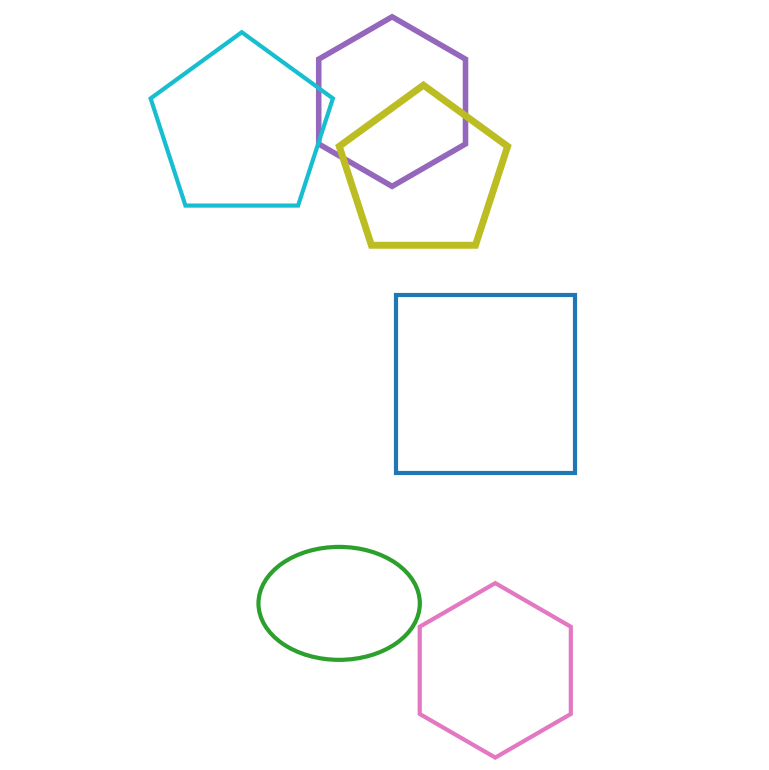[{"shape": "square", "thickness": 1.5, "radius": 0.58, "center": [0.63, 0.501]}, {"shape": "oval", "thickness": 1.5, "radius": 0.52, "center": [0.44, 0.216]}, {"shape": "hexagon", "thickness": 2, "radius": 0.55, "center": [0.509, 0.868]}, {"shape": "hexagon", "thickness": 1.5, "radius": 0.57, "center": [0.643, 0.129]}, {"shape": "pentagon", "thickness": 2.5, "radius": 0.57, "center": [0.55, 0.774]}, {"shape": "pentagon", "thickness": 1.5, "radius": 0.62, "center": [0.314, 0.834]}]